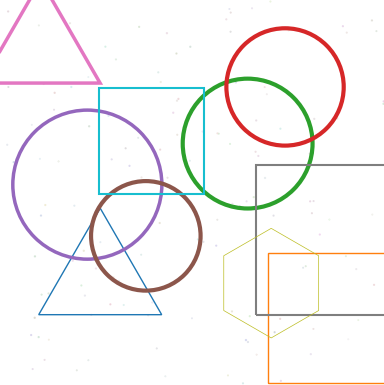[{"shape": "triangle", "thickness": 1, "radius": 0.92, "center": [0.26, 0.275]}, {"shape": "square", "thickness": 1, "radius": 0.84, "center": [0.863, 0.174]}, {"shape": "circle", "thickness": 3, "radius": 0.84, "center": [0.643, 0.627]}, {"shape": "circle", "thickness": 3, "radius": 0.76, "center": [0.74, 0.774]}, {"shape": "circle", "thickness": 2.5, "radius": 0.97, "center": [0.227, 0.52]}, {"shape": "circle", "thickness": 3, "radius": 0.71, "center": [0.379, 0.387]}, {"shape": "triangle", "thickness": 2.5, "radius": 0.89, "center": [0.106, 0.873]}, {"shape": "square", "thickness": 1.5, "radius": 0.97, "center": [0.861, 0.377]}, {"shape": "hexagon", "thickness": 0.5, "radius": 0.71, "center": [0.704, 0.265]}, {"shape": "square", "thickness": 1.5, "radius": 0.69, "center": [0.394, 0.633]}]